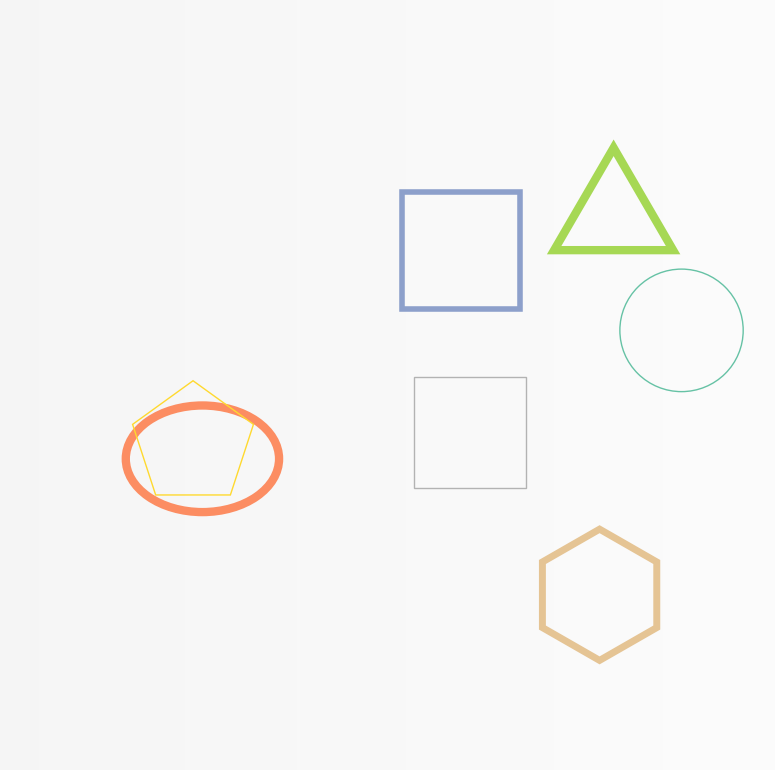[{"shape": "circle", "thickness": 0.5, "radius": 0.4, "center": [0.879, 0.571]}, {"shape": "oval", "thickness": 3, "radius": 0.49, "center": [0.261, 0.404]}, {"shape": "square", "thickness": 2, "radius": 0.38, "center": [0.595, 0.675]}, {"shape": "triangle", "thickness": 3, "radius": 0.44, "center": [0.792, 0.719]}, {"shape": "pentagon", "thickness": 0.5, "radius": 0.41, "center": [0.249, 0.424]}, {"shape": "hexagon", "thickness": 2.5, "radius": 0.43, "center": [0.774, 0.228]}, {"shape": "square", "thickness": 0.5, "radius": 0.36, "center": [0.607, 0.438]}]